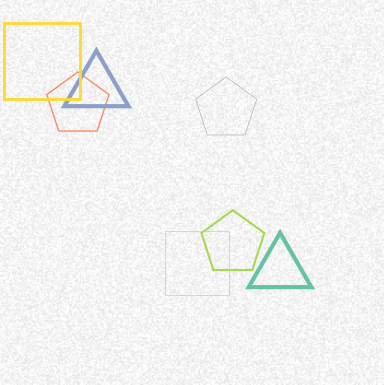[{"shape": "triangle", "thickness": 3, "radius": 0.47, "center": [0.727, 0.301]}, {"shape": "pentagon", "thickness": 1, "radius": 0.42, "center": [0.202, 0.728]}, {"shape": "triangle", "thickness": 3, "radius": 0.48, "center": [0.25, 0.772]}, {"shape": "pentagon", "thickness": 1.5, "radius": 0.43, "center": [0.605, 0.368]}, {"shape": "square", "thickness": 2, "radius": 0.49, "center": [0.11, 0.841]}, {"shape": "square", "thickness": 0.5, "radius": 0.41, "center": [0.511, 0.317]}, {"shape": "pentagon", "thickness": 0.5, "radius": 0.42, "center": [0.587, 0.717]}]